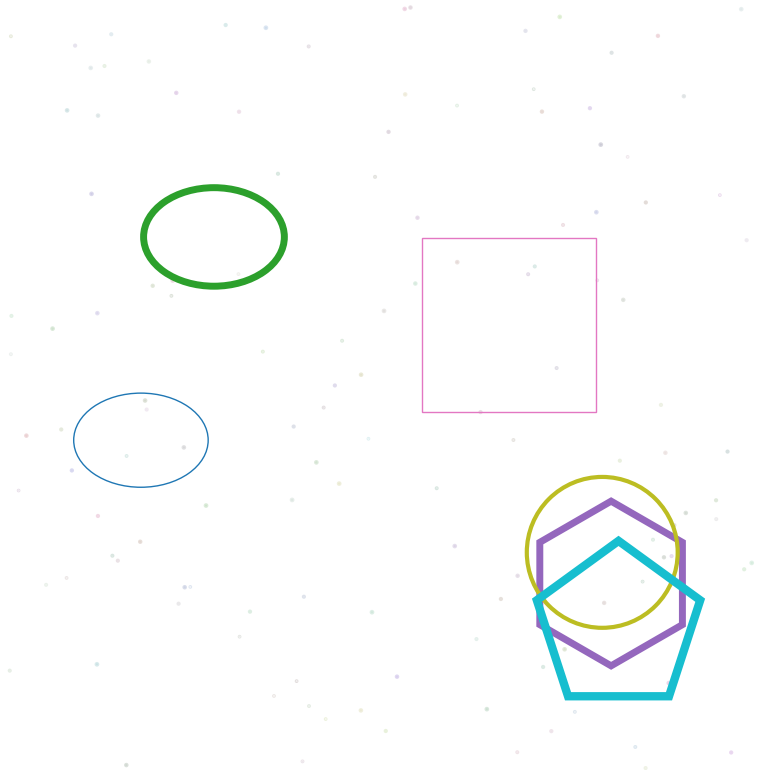[{"shape": "oval", "thickness": 0.5, "radius": 0.44, "center": [0.183, 0.428]}, {"shape": "oval", "thickness": 2.5, "radius": 0.46, "center": [0.278, 0.692]}, {"shape": "hexagon", "thickness": 2.5, "radius": 0.53, "center": [0.794, 0.242]}, {"shape": "square", "thickness": 0.5, "radius": 0.56, "center": [0.661, 0.578]}, {"shape": "circle", "thickness": 1.5, "radius": 0.49, "center": [0.782, 0.283]}, {"shape": "pentagon", "thickness": 3, "radius": 0.56, "center": [0.803, 0.186]}]